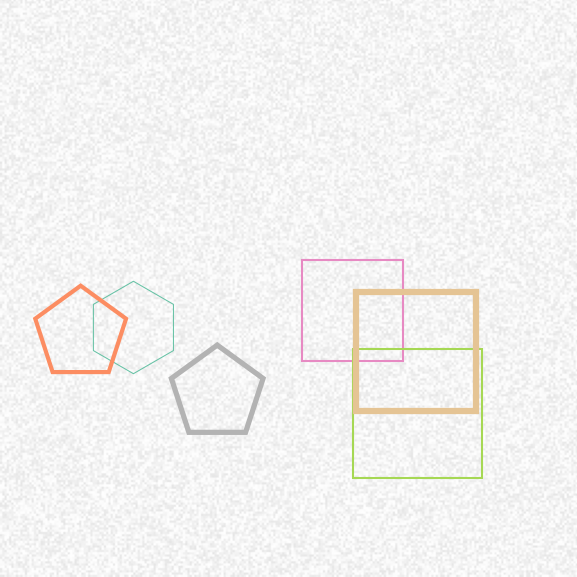[{"shape": "hexagon", "thickness": 0.5, "radius": 0.4, "center": [0.231, 0.432]}, {"shape": "pentagon", "thickness": 2, "radius": 0.41, "center": [0.14, 0.422]}, {"shape": "square", "thickness": 1, "radius": 0.44, "center": [0.611, 0.461]}, {"shape": "square", "thickness": 1, "radius": 0.56, "center": [0.723, 0.283]}, {"shape": "square", "thickness": 3, "radius": 0.52, "center": [0.72, 0.39]}, {"shape": "pentagon", "thickness": 2.5, "radius": 0.42, "center": [0.376, 0.318]}]